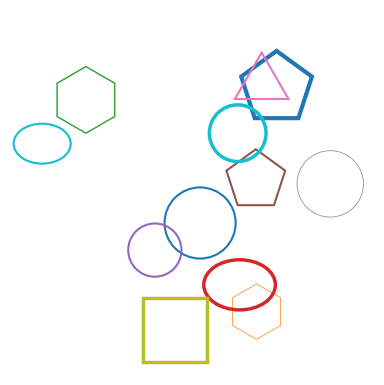[{"shape": "pentagon", "thickness": 3, "radius": 0.48, "center": [0.718, 0.771]}, {"shape": "circle", "thickness": 1.5, "radius": 0.46, "center": [0.52, 0.421]}, {"shape": "hexagon", "thickness": 0.5, "radius": 0.36, "center": [0.666, 0.191]}, {"shape": "hexagon", "thickness": 1, "radius": 0.43, "center": [0.223, 0.741]}, {"shape": "oval", "thickness": 2.5, "radius": 0.47, "center": [0.622, 0.26]}, {"shape": "circle", "thickness": 1.5, "radius": 0.35, "center": [0.402, 0.35]}, {"shape": "pentagon", "thickness": 1.5, "radius": 0.4, "center": [0.664, 0.532]}, {"shape": "triangle", "thickness": 1.5, "radius": 0.4, "center": [0.68, 0.783]}, {"shape": "circle", "thickness": 0.5, "radius": 0.43, "center": [0.858, 0.522]}, {"shape": "square", "thickness": 2.5, "radius": 0.42, "center": [0.455, 0.144]}, {"shape": "oval", "thickness": 1.5, "radius": 0.37, "center": [0.11, 0.627]}, {"shape": "circle", "thickness": 2.5, "radius": 0.37, "center": [0.617, 0.654]}]